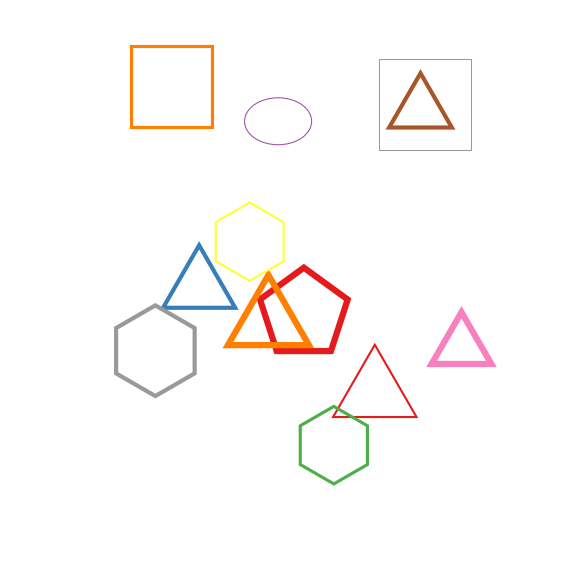[{"shape": "triangle", "thickness": 1, "radius": 0.42, "center": [0.649, 0.319]}, {"shape": "pentagon", "thickness": 3, "radius": 0.4, "center": [0.526, 0.456]}, {"shape": "triangle", "thickness": 2, "radius": 0.36, "center": [0.345, 0.502]}, {"shape": "hexagon", "thickness": 1.5, "radius": 0.34, "center": [0.578, 0.228]}, {"shape": "oval", "thickness": 0.5, "radius": 0.29, "center": [0.482, 0.789]}, {"shape": "triangle", "thickness": 3, "radius": 0.41, "center": [0.465, 0.442]}, {"shape": "square", "thickness": 1.5, "radius": 0.35, "center": [0.297, 0.849]}, {"shape": "hexagon", "thickness": 1, "radius": 0.34, "center": [0.432, 0.581]}, {"shape": "triangle", "thickness": 2, "radius": 0.31, "center": [0.728, 0.81]}, {"shape": "triangle", "thickness": 3, "radius": 0.3, "center": [0.799, 0.399]}, {"shape": "hexagon", "thickness": 2, "radius": 0.39, "center": [0.269, 0.392]}, {"shape": "square", "thickness": 0.5, "radius": 0.4, "center": [0.736, 0.818]}]